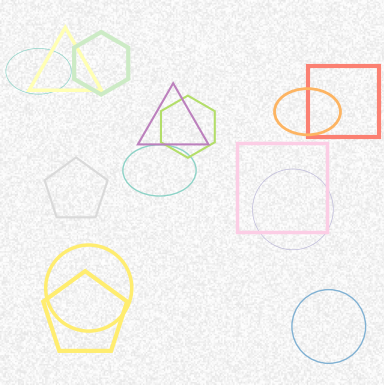[{"shape": "oval", "thickness": 0.5, "radius": 0.42, "center": [0.1, 0.815]}, {"shape": "oval", "thickness": 1, "radius": 0.48, "center": [0.414, 0.557]}, {"shape": "triangle", "thickness": 2.5, "radius": 0.54, "center": [0.17, 0.82]}, {"shape": "circle", "thickness": 0.5, "radius": 0.52, "center": [0.761, 0.456]}, {"shape": "square", "thickness": 3, "radius": 0.46, "center": [0.893, 0.736]}, {"shape": "circle", "thickness": 1, "radius": 0.48, "center": [0.854, 0.152]}, {"shape": "oval", "thickness": 2, "radius": 0.43, "center": [0.799, 0.71]}, {"shape": "hexagon", "thickness": 1.5, "radius": 0.4, "center": [0.488, 0.671]}, {"shape": "square", "thickness": 2.5, "radius": 0.58, "center": [0.733, 0.513]}, {"shape": "pentagon", "thickness": 1.5, "radius": 0.43, "center": [0.198, 0.505]}, {"shape": "triangle", "thickness": 1.5, "radius": 0.53, "center": [0.45, 0.678]}, {"shape": "hexagon", "thickness": 3, "radius": 0.41, "center": [0.263, 0.836]}, {"shape": "pentagon", "thickness": 3, "radius": 0.57, "center": [0.221, 0.181]}, {"shape": "circle", "thickness": 2.5, "radius": 0.56, "center": [0.23, 0.252]}]